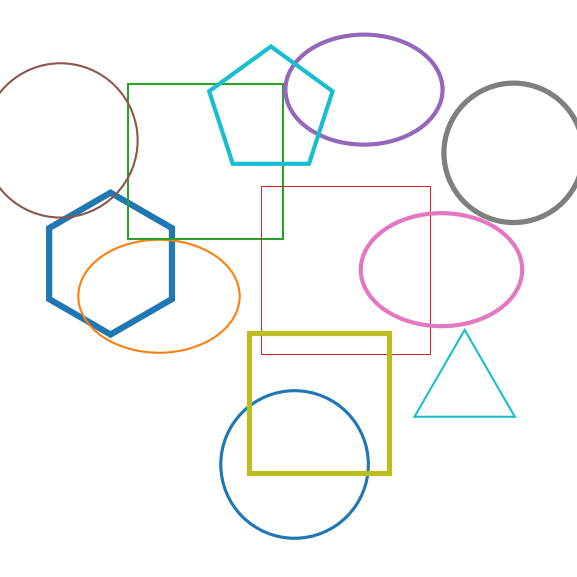[{"shape": "hexagon", "thickness": 3, "radius": 0.61, "center": [0.191, 0.543]}, {"shape": "circle", "thickness": 1.5, "radius": 0.64, "center": [0.51, 0.195]}, {"shape": "oval", "thickness": 1, "radius": 0.7, "center": [0.275, 0.486]}, {"shape": "square", "thickness": 1, "radius": 0.67, "center": [0.356, 0.719]}, {"shape": "square", "thickness": 0.5, "radius": 0.73, "center": [0.598, 0.532]}, {"shape": "oval", "thickness": 2, "radius": 0.68, "center": [0.63, 0.844]}, {"shape": "circle", "thickness": 1, "radius": 0.67, "center": [0.105, 0.756]}, {"shape": "oval", "thickness": 2, "radius": 0.7, "center": [0.764, 0.532]}, {"shape": "circle", "thickness": 2.5, "radius": 0.6, "center": [0.889, 0.734]}, {"shape": "square", "thickness": 2.5, "radius": 0.61, "center": [0.552, 0.301]}, {"shape": "triangle", "thickness": 1, "radius": 0.5, "center": [0.805, 0.328]}, {"shape": "pentagon", "thickness": 2, "radius": 0.56, "center": [0.469, 0.806]}]